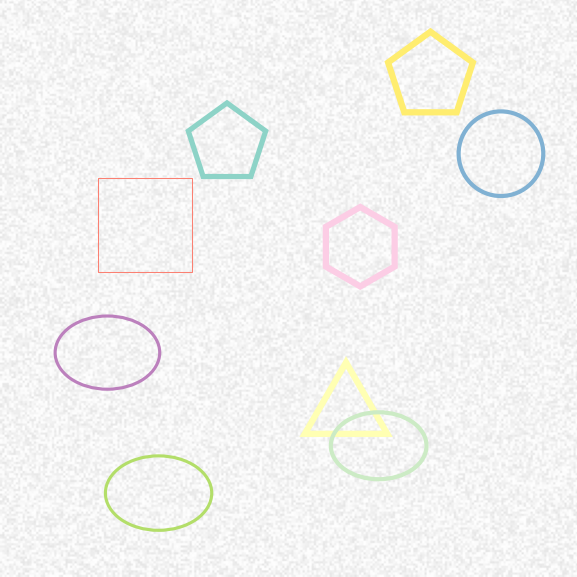[{"shape": "pentagon", "thickness": 2.5, "radius": 0.35, "center": [0.393, 0.75]}, {"shape": "triangle", "thickness": 3, "radius": 0.41, "center": [0.599, 0.289]}, {"shape": "square", "thickness": 0.5, "radius": 0.41, "center": [0.251, 0.61]}, {"shape": "circle", "thickness": 2, "radius": 0.37, "center": [0.867, 0.733]}, {"shape": "oval", "thickness": 1.5, "radius": 0.46, "center": [0.275, 0.145]}, {"shape": "hexagon", "thickness": 3, "radius": 0.34, "center": [0.624, 0.572]}, {"shape": "oval", "thickness": 1.5, "radius": 0.45, "center": [0.186, 0.389]}, {"shape": "oval", "thickness": 2, "radius": 0.41, "center": [0.656, 0.227]}, {"shape": "pentagon", "thickness": 3, "radius": 0.39, "center": [0.745, 0.867]}]